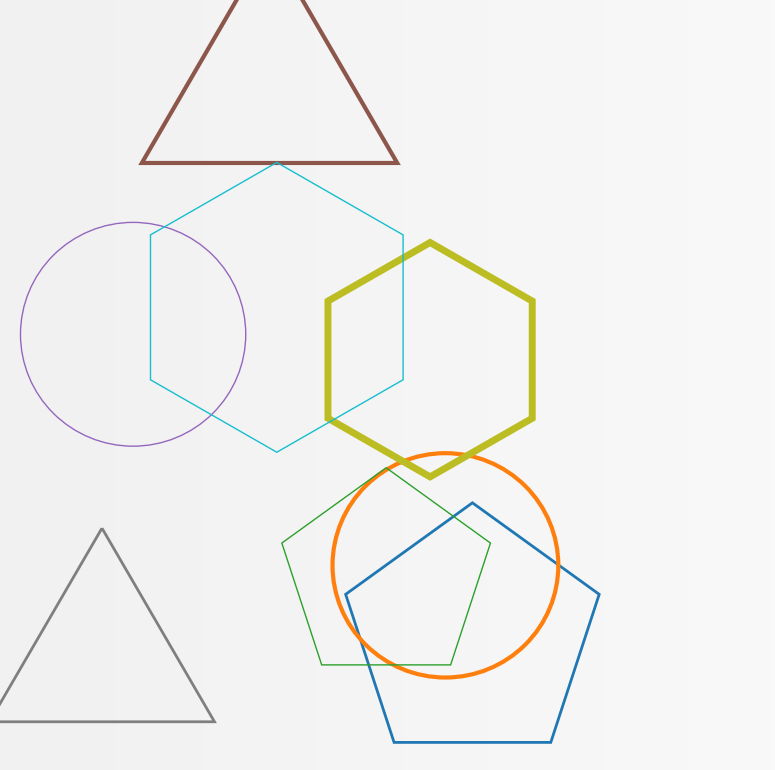[{"shape": "pentagon", "thickness": 1, "radius": 0.86, "center": [0.61, 0.175]}, {"shape": "circle", "thickness": 1.5, "radius": 0.73, "center": [0.575, 0.266]}, {"shape": "pentagon", "thickness": 0.5, "radius": 0.71, "center": [0.498, 0.251]}, {"shape": "circle", "thickness": 0.5, "radius": 0.73, "center": [0.172, 0.566]}, {"shape": "triangle", "thickness": 1.5, "radius": 0.95, "center": [0.348, 0.883]}, {"shape": "triangle", "thickness": 1, "radius": 0.84, "center": [0.132, 0.146]}, {"shape": "hexagon", "thickness": 2.5, "radius": 0.76, "center": [0.555, 0.533]}, {"shape": "hexagon", "thickness": 0.5, "radius": 0.94, "center": [0.357, 0.601]}]